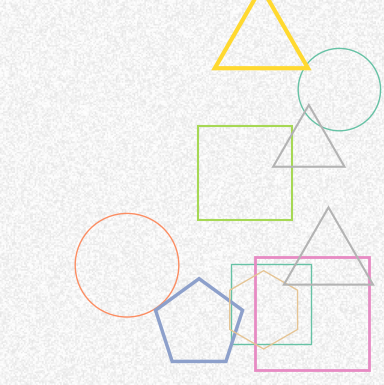[{"shape": "circle", "thickness": 1, "radius": 0.53, "center": [0.881, 0.767]}, {"shape": "square", "thickness": 1, "radius": 0.52, "center": [0.703, 0.211]}, {"shape": "circle", "thickness": 1, "radius": 0.67, "center": [0.33, 0.311]}, {"shape": "pentagon", "thickness": 2.5, "radius": 0.59, "center": [0.517, 0.157]}, {"shape": "square", "thickness": 2, "radius": 0.74, "center": [0.81, 0.186]}, {"shape": "square", "thickness": 1.5, "radius": 0.61, "center": [0.637, 0.55]}, {"shape": "triangle", "thickness": 3, "radius": 0.7, "center": [0.679, 0.893]}, {"shape": "hexagon", "thickness": 1, "radius": 0.51, "center": [0.685, 0.195]}, {"shape": "triangle", "thickness": 1.5, "radius": 0.67, "center": [0.853, 0.328]}, {"shape": "triangle", "thickness": 1.5, "radius": 0.54, "center": [0.802, 0.62]}]